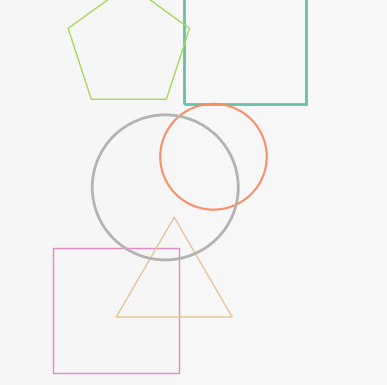[{"shape": "square", "thickness": 2, "radius": 0.79, "center": [0.633, 0.887]}, {"shape": "circle", "thickness": 1.5, "radius": 0.69, "center": [0.551, 0.593]}, {"shape": "square", "thickness": 1, "radius": 0.81, "center": [0.299, 0.194]}, {"shape": "pentagon", "thickness": 1, "radius": 0.82, "center": [0.332, 0.875]}, {"shape": "triangle", "thickness": 1, "radius": 0.86, "center": [0.45, 0.263]}, {"shape": "circle", "thickness": 2, "radius": 0.94, "center": [0.426, 0.513]}]